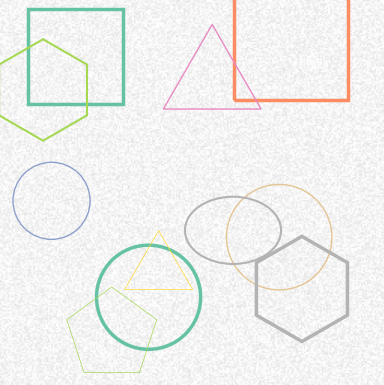[{"shape": "circle", "thickness": 2.5, "radius": 0.68, "center": [0.386, 0.228]}, {"shape": "square", "thickness": 2.5, "radius": 0.62, "center": [0.196, 0.853]}, {"shape": "square", "thickness": 2.5, "radius": 0.74, "center": [0.756, 0.888]}, {"shape": "circle", "thickness": 1, "radius": 0.5, "center": [0.134, 0.478]}, {"shape": "triangle", "thickness": 1, "radius": 0.73, "center": [0.551, 0.79]}, {"shape": "pentagon", "thickness": 0.5, "radius": 0.61, "center": [0.29, 0.132]}, {"shape": "hexagon", "thickness": 1.5, "radius": 0.66, "center": [0.112, 0.766]}, {"shape": "triangle", "thickness": 0.5, "radius": 0.51, "center": [0.412, 0.299]}, {"shape": "circle", "thickness": 1, "radius": 0.68, "center": [0.725, 0.384]}, {"shape": "oval", "thickness": 1.5, "radius": 0.62, "center": [0.605, 0.402]}, {"shape": "hexagon", "thickness": 2.5, "radius": 0.68, "center": [0.784, 0.25]}]